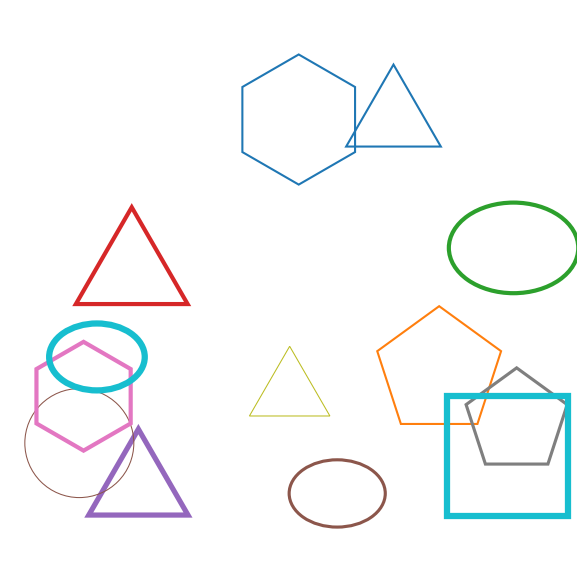[{"shape": "triangle", "thickness": 1, "radius": 0.47, "center": [0.681, 0.793]}, {"shape": "hexagon", "thickness": 1, "radius": 0.56, "center": [0.517, 0.792]}, {"shape": "pentagon", "thickness": 1, "radius": 0.56, "center": [0.76, 0.356]}, {"shape": "oval", "thickness": 2, "radius": 0.56, "center": [0.889, 0.57]}, {"shape": "triangle", "thickness": 2, "radius": 0.56, "center": [0.228, 0.528]}, {"shape": "triangle", "thickness": 2.5, "radius": 0.5, "center": [0.24, 0.157]}, {"shape": "oval", "thickness": 1.5, "radius": 0.42, "center": [0.584, 0.145]}, {"shape": "circle", "thickness": 0.5, "radius": 0.47, "center": [0.137, 0.232]}, {"shape": "hexagon", "thickness": 2, "radius": 0.47, "center": [0.145, 0.313]}, {"shape": "pentagon", "thickness": 1.5, "radius": 0.46, "center": [0.895, 0.27]}, {"shape": "triangle", "thickness": 0.5, "radius": 0.4, "center": [0.502, 0.319]}, {"shape": "square", "thickness": 3, "radius": 0.52, "center": [0.879, 0.21]}, {"shape": "oval", "thickness": 3, "radius": 0.41, "center": [0.168, 0.381]}]